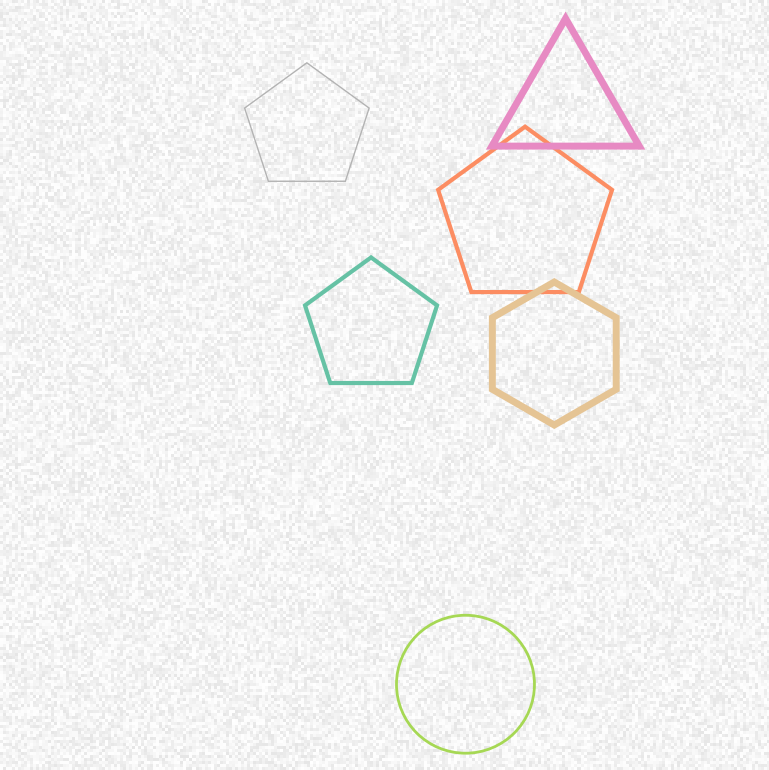[{"shape": "pentagon", "thickness": 1.5, "radius": 0.45, "center": [0.482, 0.576]}, {"shape": "pentagon", "thickness": 1.5, "radius": 0.59, "center": [0.682, 0.717]}, {"shape": "triangle", "thickness": 2.5, "radius": 0.55, "center": [0.735, 0.865]}, {"shape": "circle", "thickness": 1, "radius": 0.45, "center": [0.605, 0.111]}, {"shape": "hexagon", "thickness": 2.5, "radius": 0.46, "center": [0.72, 0.541]}, {"shape": "pentagon", "thickness": 0.5, "radius": 0.43, "center": [0.399, 0.833]}]